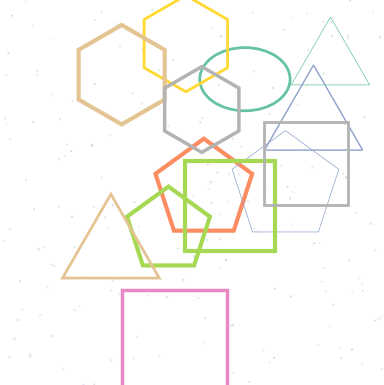[{"shape": "oval", "thickness": 2, "radius": 0.59, "center": [0.636, 0.794]}, {"shape": "triangle", "thickness": 0.5, "radius": 0.59, "center": [0.858, 0.838]}, {"shape": "pentagon", "thickness": 3, "radius": 0.66, "center": [0.529, 0.508]}, {"shape": "pentagon", "thickness": 0.5, "radius": 0.73, "center": [0.741, 0.515]}, {"shape": "triangle", "thickness": 1, "radius": 0.74, "center": [0.814, 0.684]}, {"shape": "square", "thickness": 2.5, "radius": 0.68, "center": [0.453, 0.111]}, {"shape": "pentagon", "thickness": 3, "radius": 0.57, "center": [0.438, 0.402]}, {"shape": "square", "thickness": 3, "radius": 0.58, "center": [0.598, 0.465]}, {"shape": "hexagon", "thickness": 2, "radius": 0.63, "center": [0.483, 0.887]}, {"shape": "triangle", "thickness": 2, "radius": 0.73, "center": [0.288, 0.35]}, {"shape": "hexagon", "thickness": 3, "radius": 0.65, "center": [0.316, 0.806]}, {"shape": "square", "thickness": 2, "radius": 0.54, "center": [0.795, 0.576]}, {"shape": "hexagon", "thickness": 2.5, "radius": 0.56, "center": [0.524, 0.716]}]